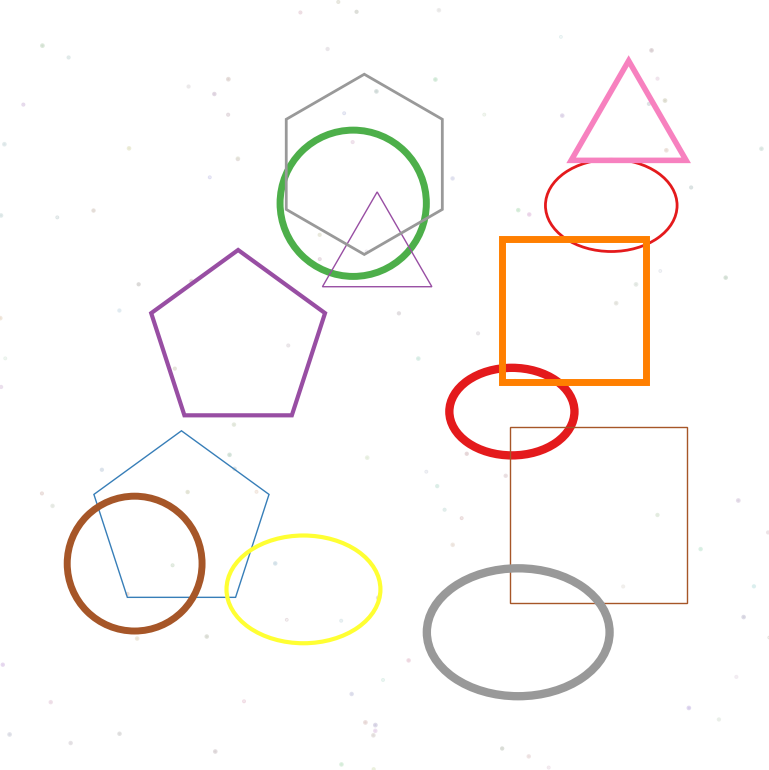[{"shape": "oval", "thickness": 1, "radius": 0.43, "center": [0.794, 0.733]}, {"shape": "oval", "thickness": 3, "radius": 0.41, "center": [0.665, 0.465]}, {"shape": "pentagon", "thickness": 0.5, "radius": 0.6, "center": [0.236, 0.321]}, {"shape": "circle", "thickness": 2.5, "radius": 0.47, "center": [0.459, 0.736]}, {"shape": "triangle", "thickness": 0.5, "radius": 0.41, "center": [0.49, 0.669]}, {"shape": "pentagon", "thickness": 1.5, "radius": 0.59, "center": [0.309, 0.557]}, {"shape": "square", "thickness": 2.5, "radius": 0.46, "center": [0.745, 0.597]}, {"shape": "oval", "thickness": 1.5, "radius": 0.5, "center": [0.394, 0.235]}, {"shape": "circle", "thickness": 2.5, "radius": 0.44, "center": [0.175, 0.268]}, {"shape": "square", "thickness": 0.5, "radius": 0.57, "center": [0.777, 0.331]}, {"shape": "triangle", "thickness": 2, "radius": 0.43, "center": [0.816, 0.835]}, {"shape": "oval", "thickness": 3, "radius": 0.59, "center": [0.673, 0.179]}, {"shape": "hexagon", "thickness": 1, "radius": 0.59, "center": [0.473, 0.787]}]